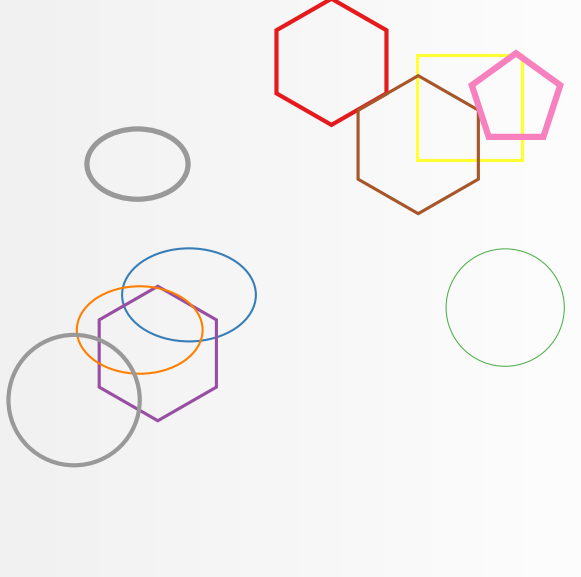[{"shape": "hexagon", "thickness": 2, "radius": 0.55, "center": [0.57, 0.892]}, {"shape": "oval", "thickness": 1, "radius": 0.58, "center": [0.325, 0.489]}, {"shape": "circle", "thickness": 0.5, "radius": 0.51, "center": [0.869, 0.467]}, {"shape": "hexagon", "thickness": 1.5, "radius": 0.58, "center": [0.271, 0.387]}, {"shape": "oval", "thickness": 1, "radius": 0.54, "center": [0.24, 0.428]}, {"shape": "square", "thickness": 1.5, "radius": 0.45, "center": [0.807, 0.813]}, {"shape": "hexagon", "thickness": 1.5, "radius": 0.6, "center": [0.72, 0.749]}, {"shape": "pentagon", "thickness": 3, "radius": 0.4, "center": [0.888, 0.827]}, {"shape": "oval", "thickness": 2.5, "radius": 0.43, "center": [0.237, 0.715]}, {"shape": "circle", "thickness": 2, "radius": 0.56, "center": [0.128, 0.306]}]